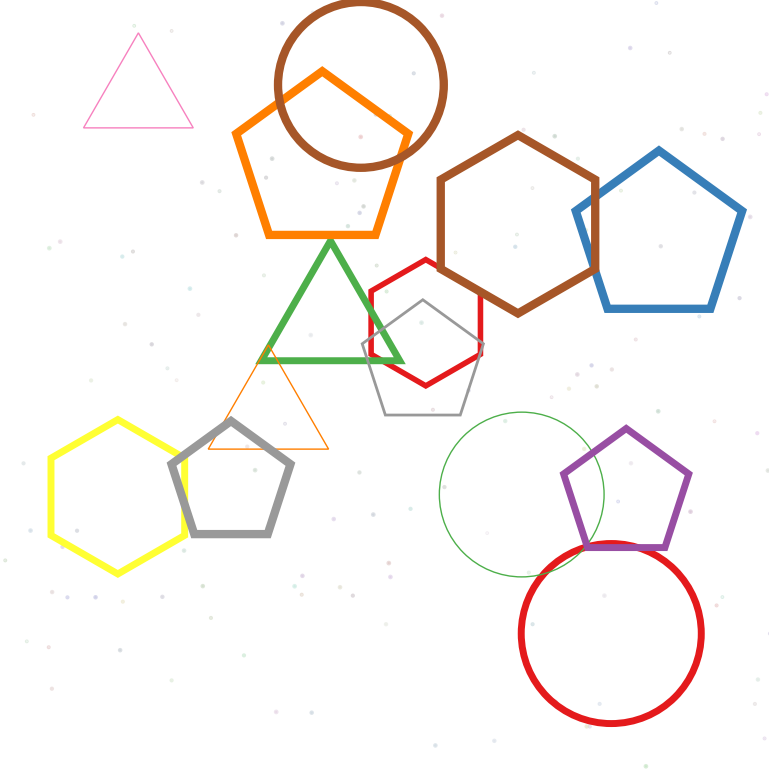[{"shape": "hexagon", "thickness": 2, "radius": 0.41, "center": [0.553, 0.581]}, {"shape": "circle", "thickness": 2.5, "radius": 0.58, "center": [0.794, 0.177]}, {"shape": "pentagon", "thickness": 3, "radius": 0.57, "center": [0.856, 0.691]}, {"shape": "triangle", "thickness": 2.5, "radius": 0.52, "center": [0.429, 0.583]}, {"shape": "circle", "thickness": 0.5, "radius": 0.53, "center": [0.678, 0.358]}, {"shape": "pentagon", "thickness": 2.5, "radius": 0.43, "center": [0.813, 0.358]}, {"shape": "pentagon", "thickness": 3, "radius": 0.59, "center": [0.419, 0.79]}, {"shape": "triangle", "thickness": 0.5, "radius": 0.45, "center": [0.349, 0.462]}, {"shape": "hexagon", "thickness": 2.5, "radius": 0.5, "center": [0.153, 0.355]}, {"shape": "hexagon", "thickness": 3, "radius": 0.58, "center": [0.673, 0.709]}, {"shape": "circle", "thickness": 3, "radius": 0.54, "center": [0.469, 0.89]}, {"shape": "triangle", "thickness": 0.5, "radius": 0.41, "center": [0.18, 0.875]}, {"shape": "pentagon", "thickness": 1, "radius": 0.41, "center": [0.549, 0.528]}, {"shape": "pentagon", "thickness": 3, "radius": 0.41, "center": [0.3, 0.372]}]